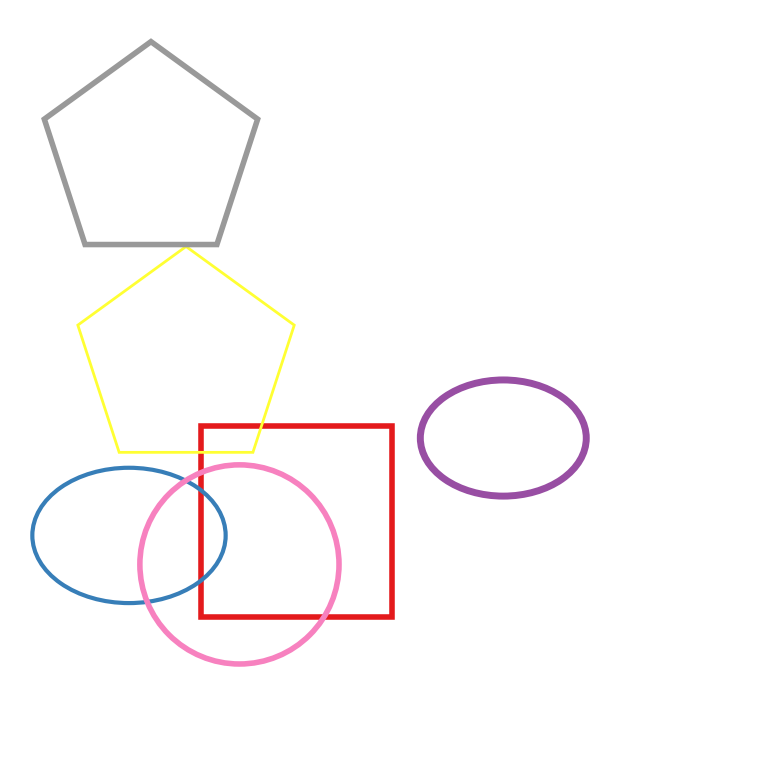[{"shape": "square", "thickness": 2, "radius": 0.62, "center": [0.385, 0.322]}, {"shape": "oval", "thickness": 1.5, "radius": 0.63, "center": [0.168, 0.305]}, {"shape": "oval", "thickness": 2.5, "radius": 0.54, "center": [0.654, 0.431]}, {"shape": "pentagon", "thickness": 1, "radius": 0.74, "center": [0.242, 0.532]}, {"shape": "circle", "thickness": 2, "radius": 0.65, "center": [0.311, 0.267]}, {"shape": "pentagon", "thickness": 2, "radius": 0.73, "center": [0.196, 0.8]}]